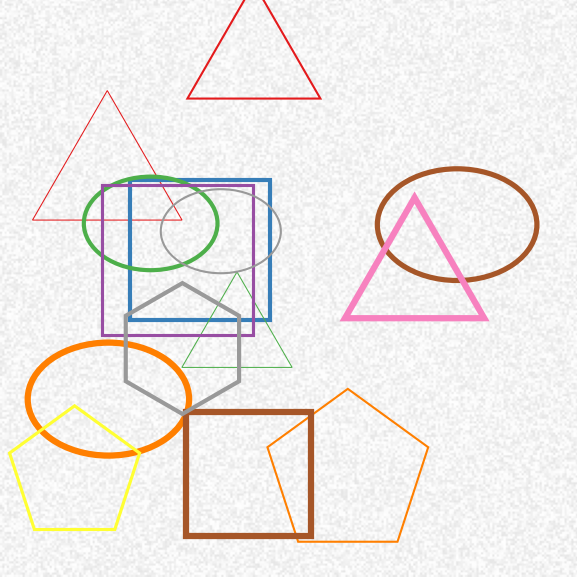[{"shape": "triangle", "thickness": 1, "radius": 0.66, "center": [0.44, 0.895]}, {"shape": "triangle", "thickness": 0.5, "radius": 0.75, "center": [0.186, 0.693]}, {"shape": "square", "thickness": 2, "radius": 0.61, "center": [0.347, 0.567]}, {"shape": "triangle", "thickness": 0.5, "radius": 0.55, "center": [0.41, 0.418]}, {"shape": "oval", "thickness": 2, "radius": 0.58, "center": [0.261, 0.612]}, {"shape": "square", "thickness": 1.5, "radius": 0.65, "center": [0.307, 0.549]}, {"shape": "pentagon", "thickness": 1, "radius": 0.73, "center": [0.602, 0.179]}, {"shape": "oval", "thickness": 3, "radius": 0.7, "center": [0.188, 0.308]}, {"shape": "pentagon", "thickness": 1.5, "radius": 0.59, "center": [0.129, 0.178]}, {"shape": "oval", "thickness": 2.5, "radius": 0.69, "center": [0.792, 0.61]}, {"shape": "square", "thickness": 3, "radius": 0.54, "center": [0.43, 0.178]}, {"shape": "triangle", "thickness": 3, "radius": 0.7, "center": [0.718, 0.518]}, {"shape": "oval", "thickness": 1, "radius": 0.52, "center": [0.382, 0.599]}, {"shape": "hexagon", "thickness": 2, "radius": 0.57, "center": [0.316, 0.396]}]